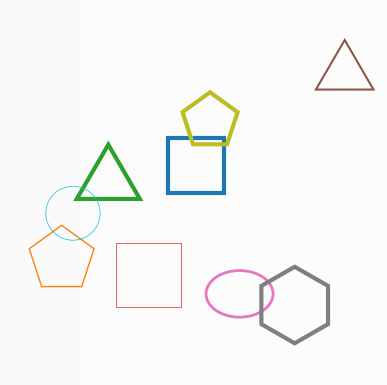[{"shape": "square", "thickness": 3, "radius": 0.36, "center": [0.507, 0.57]}, {"shape": "pentagon", "thickness": 1, "radius": 0.44, "center": [0.159, 0.327]}, {"shape": "triangle", "thickness": 3, "radius": 0.47, "center": [0.28, 0.53]}, {"shape": "square", "thickness": 0.5, "radius": 0.42, "center": [0.384, 0.286]}, {"shape": "triangle", "thickness": 1.5, "radius": 0.43, "center": [0.89, 0.81]}, {"shape": "oval", "thickness": 2, "radius": 0.43, "center": [0.618, 0.237]}, {"shape": "hexagon", "thickness": 3, "radius": 0.5, "center": [0.761, 0.208]}, {"shape": "pentagon", "thickness": 3, "radius": 0.37, "center": [0.542, 0.686]}, {"shape": "circle", "thickness": 0.5, "radius": 0.35, "center": [0.188, 0.446]}]